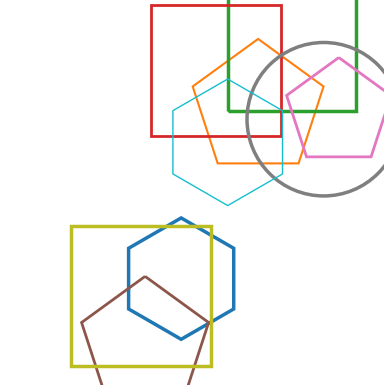[{"shape": "hexagon", "thickness": 2.5, "radius": 0.79, "center": [0.471, 0.276]}, {"shape": "pentagon", "thickness": 1.5, "radius": 0.89, "center": [0.67, 0.72]}, {"shape": "square", "thickness": 2.5, "radius": 0.83, "center": [0.759, 0.879]}, {"shape": "square", "thickness": 2, "radius": 0.85, "center": [0.561, 0.816]}, {"shape": "pentagon", "thickness": 2, "radius": 0.87, "center": [0.377, 0.109]}, {"shape": "pentagon", "thickness": 2, "radius": 0.71, "center": [0.88, 0.708]}, {"shape": "circle", "thickness": 2.5, "radius": 1.0, "center": [0.841, 0.69]}, {"shape": "square", "thickness": 2.5, "radius": 0.91, "center": [0.367, 0.232]}, {"shape": "hexagon", "thickness": 1, "radius": 0.82, "center": [0.591, 0.63]}]